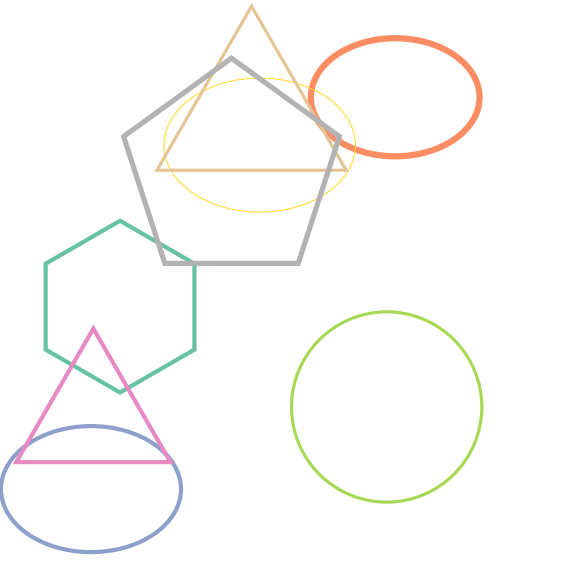[{"shape": "hexagon", "thickness": 2, "radius": 0.74, "center": [0.208, 0.468]}, {"shape": "oval", "thickness": 3, "radius": 0.73, "center": [0.684, 0.831]}, {"shape": "oval", "thickness": 2, "radius": 0.78, "center": [0.158, 0.152]}, {"shape": "triangle", "thickness": 2, "radius": 0.77, "center": [0.162, 0.276]}, {"shape": "circle", "thickness": 1.5, "radius": 0.82, "center": [0.67, 0.294]}, {"shape": "oval", "thickness": 0.5, "radius": 0.83, "center": [0.45, 0.748]}, {"shape": "triangle", "thickness": 1.5, "radius": 0.95, "center": [0.436, 0.799]}, {"shape": "pentagon", "thickness": 2.5, "radius": 0.98, "center": [0.401, 0.702]}]